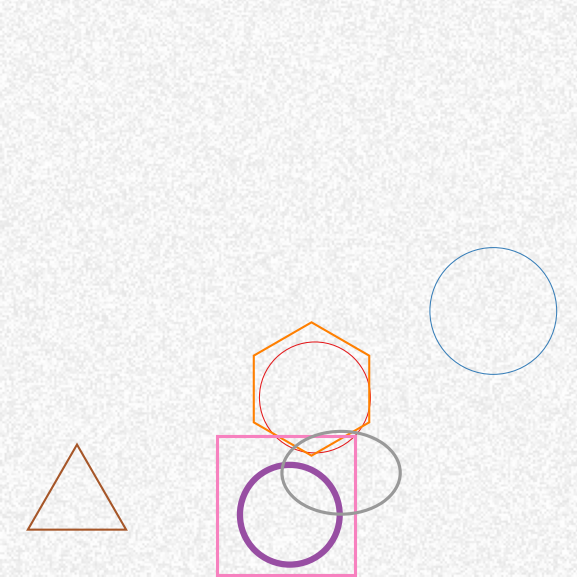[{"shape": "circle", "thickness": 0.5, "radius": 0.48, "center": [0.545, 0.311]}, {"shape": "circle", "thickness": 0.5, "radius": 0.55, "center": [0.854, 0.461]}, {"shape": "circle", "thickness": 3, "radius": 0.43, "center": [0.502, 0.108]}, {"shape": "hexagon", "thickness": 1, "radius": 0.58, "center": [0.539, 0.326]}, {"shape": "triangle", "thickness": 1, "radius": 0.49, "center": [0.133, 0.131]}, {"shape": "square", "thickness": 1.5, "radius": 0.6, "center": [0.495, 0.124]}, {"shape": "oval", "thickness": 1.5, "radius": 0.51, "center": [0.591, 0.18]}]